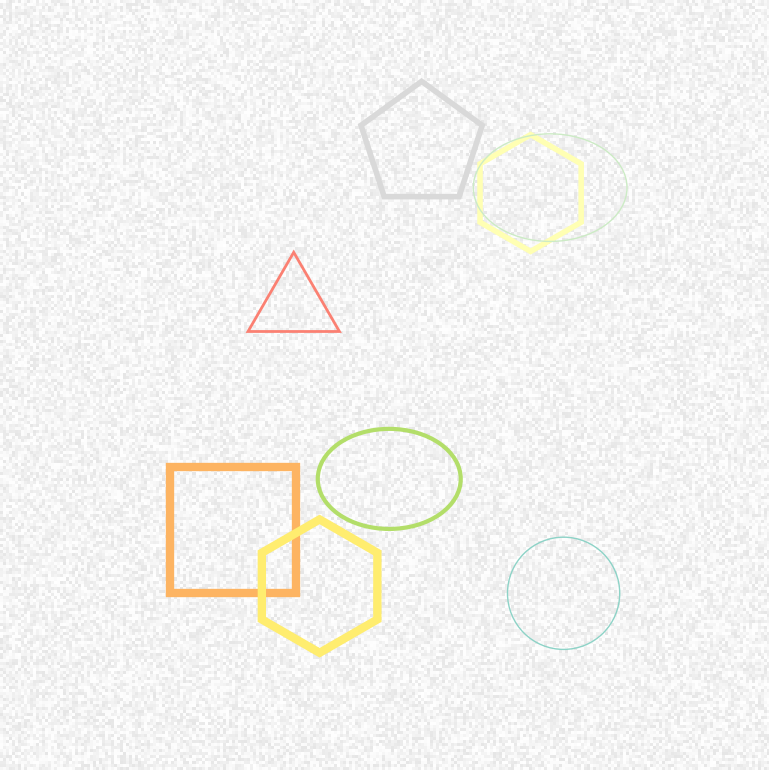[{"shape": "circle", "thickness": 0.5, "radius": 0.36, "center": [0.732, 0.229]}, {"shape": "hexagon", "thickness": 2, "radius": 0.38, "center": [0.689, 0.749]}, {"shape": "triangle", "thickness": 1, "radius": 0.34, "center": [0.381, 0.604]}, {"shape": "square", "thickness": 3, "radius": 0.41, "center": [0.303, 0.312]}, {"shape": "oval", "thickness": 1.5, "radius": 0.46, "center": [0.506, 0.378]}, {"shape": "pentagon", "thickness": 2, "radius": 0.41, "center": [0.548, 0.812]}, {"shape": "oval", "thickness": 0.5, "radius": 0.5, "center": [0.714, 0.756]}, {"shape": "hexagon", "thickness": 3, "radius": 0.43, "center": [0.415, 0.239]}]